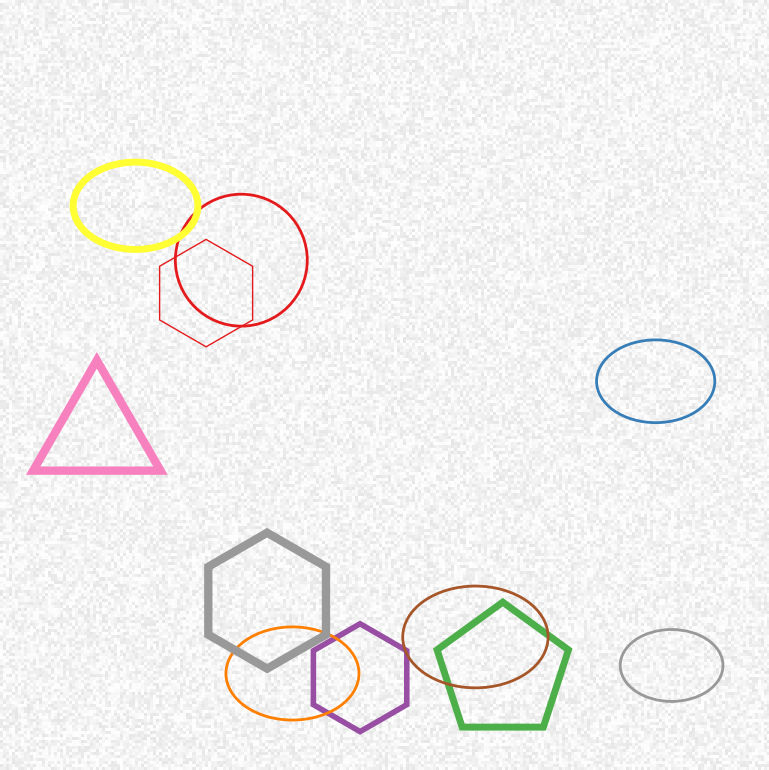[{"shape": "hexagon", "thickness": 0.5, "radius": 0.35, "center": [0.268, 0.619]}, {"shape": "circle", "thickness": 1, "radius": 0.43, "center": [0.313, 0.662]}, {"shape": "oval", "thickness": 1, "radius": 0.38, "center": [0.852, 0.505]}, {"shape": "pentagon", "thickness": 2.5, "radius": 0.45, "center": [0.653, 0.128]}, {"shape": "hexagon", "thickness": 2, "radius": 0.35, "center": [0.468, 0.12]}, {"shape": "oval", "thickness": 1, "radius": 0.43, "center": [0.38, 0.125]}, {"shape": "oval", "thickness": 2.5, "radius": 0.41, "center": [0.176, 0.733]}, {"shape": "oval", "thickness": 1, "radius": 0.47, "center": [0.617, 0.173]}, {"shape": "triangle", "thickness": 3, "radius": 0.48, "center": [0.126, 0.437]}, {"shape": "hexagon", "thickness": 3, "radius": 0.44, "center": [0.347, 0.22]}, {"shape": "oval", "thickness": 1, "radius": 0.33, "center": [0.872, 0.136]}]